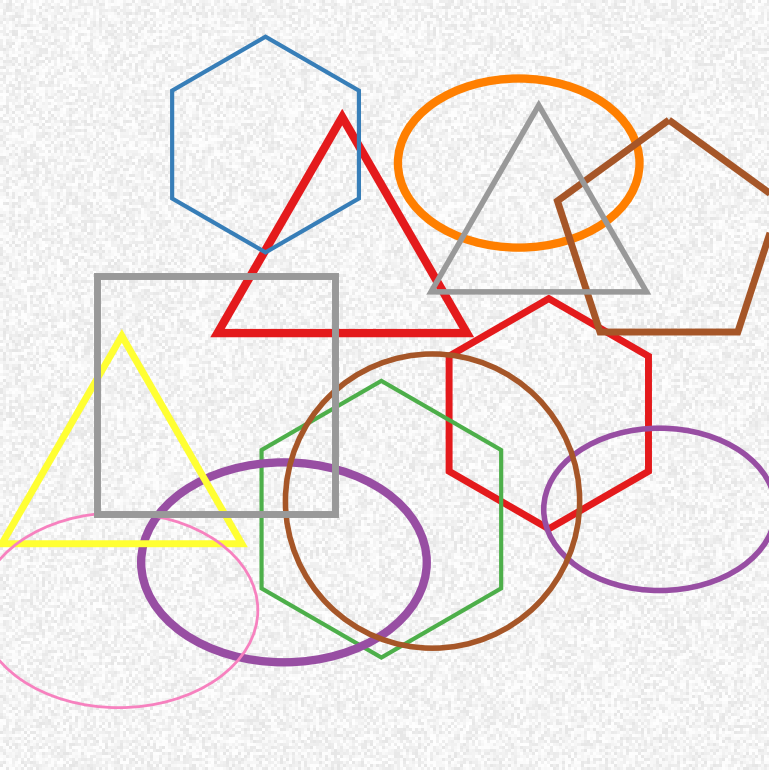[{"shape": "triangle", "thickness": 3, "radius": 0.94, "center": [0.444, 0.661]}, {"shape": "hexagon", "thickness": 2.5, "radius": 0.75, "center": [0.713, 0.463]}, {"shape": "hexagon", "thickness": 1.5, "radius": 0.7, "center": [0.345, 0.812]}, {"shape": "hexagon", "thickness": 1.5, "radius": 0.9, "center": [0.495, 0.326]}, {"shape": "oval", "thickness": 2, "radius": 0.75, "center": [0.857, 0.338]}, {"shape": "oval", "thickness": 3, "radius": 0.93, "center": [0.369, 0.27]}, {"shape": "oval", "thickness": 3, "radius": 0.78, "center": [0.674, 0.788]}, {"shape": "triangle", "thickness": 2.5, "radius": 0.9, "center": [0.158, 0.384]}, {"shape": "pentagon", "thickness": 2.5, "radius": 0.76, "center": [0.869, 0.692]}, {"shape": "circle", "thickness": 2, "radius": 0.96, "center": [0.562, 0.349]}, {"shape": "oval", "thickness": 1, "radius": 0.9, "center": [0.154, 0.208]}, {"shape": "triangle", "thickness": 2, "radius": 0.81, "center": [0.7, 0.702]}, {"shape": "square", "thickness": 2.5, "radius": 0.77, "center": [0.281, 0.487]}]